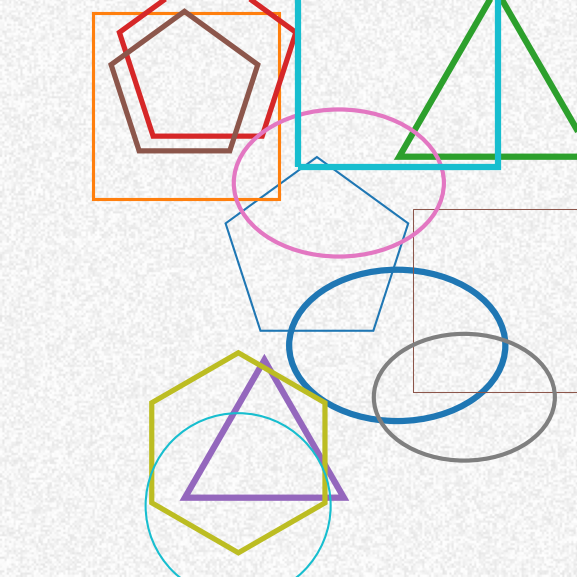[{"shape": "pentagon", "thickness": 1, "radius": 0.83, "center": [0.549, 0.561]}, {"shape": "oval", "thickness": 3, "radius": 0.94, "center": [0.688, 0.401]}, {"shape": "square", "thickness": 1.5, "radius": 0.81, "center": [0.322, 0.815]}, {"shape": "triangle", "thickness": 3, "radius": 0.97, "center": [0.859, 0.824]}, {"shape": "pentagon", "thickness": 2.5, "radius": 0.8, "center": [0.36, 0.893]}, {"shape": "triangle", "thickness": 3, "radius": 0.79, "center": [0.458, 0.217]}, {"shape": "pentagon", "thickness": 2.5, "radius": 0.67, "center": [0.319, 0.846]}, {"shape": "square", "thickness": 0.5, "radius": 0.79, "center": [0.873, 0.479]}, {"shape": "oval", "thickness": 2, "radius": 0.91, "center": [0.587, 0.682]}, {"shape": "oval", "thickness": 2, "radius": 0.78, "center": [0.804, 0.311]}, {"shape": "hexagon", "thickness": 2.5, "radius": 0.87, "center": [0.413, 0.215]}, {"shape": "circle", "thickness": 1, "radius": 0.8, "center": [0.412, 0.123]}, {"shape": "square", "thickness": 3, "radius": 0.87, "center": [0.689, 0.884]}]